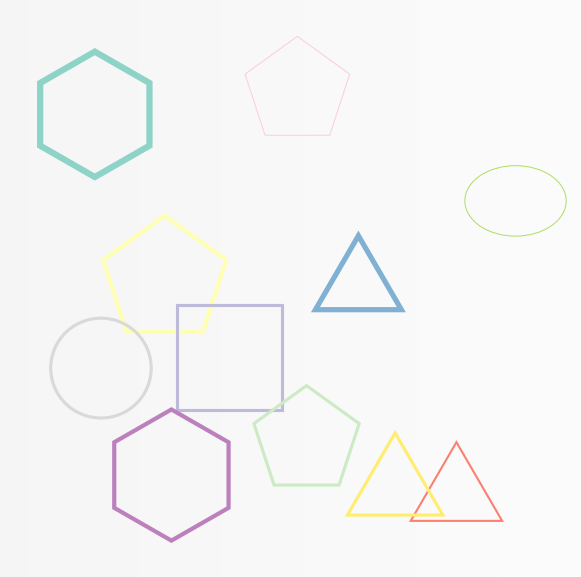[{"shape": "hexagon", "thickness": 3, "radius": 0.54, "center": [0.163, 0.801]}, {"shape": "pentagon", "thickness": 2, "radius": 0.56, "center": [0.283, 0.514]}, {"shape": "square", "thickness": 1.5, "radius": 0.45, "center": [0.394, 0.38]}, {"shape": "triangle", "thickness": 1, "radius": 0.45, "center": [0.785, 0.143]}, {"shape": "triangle", "thickness": 2.5, "radius": 0.43, "center": [0.617, 0.506]}, {"shape": "oval", "thickness": 0.5, "radius": 0.44, "center": [0.887, 0.651]}, {"shape": "pentagon", "thickness": 0.5, "radius": 0.47, "center": [0.512, 0.842]}, {"shape": "circle", "thickness": 1.5, "radius": 0.43, "center": [0.174, 0.362]}, {"shape": "hexagon", "thickness": 2, "radius": 0.57, "center": [0.295, 0.177]}, {"shape": "pentagon", "thickness": 1.5, "radius": 0.48, "center": [0.527, 0.236]}, {"shape": "triangle", "thickness": 1.5, "radius": 0.47, "center": [0.68, 0.155]}]